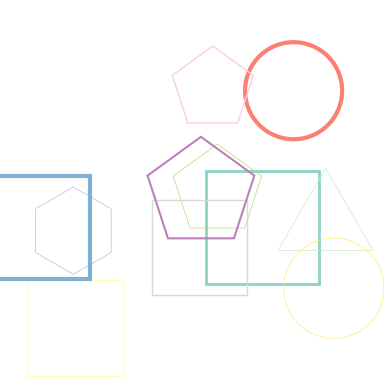[{"shape": "square", "thickness": 2, "radius": 0.73, "center": [0.682, 0.41]}, {"shape": "square", "thickness": 1, "radius": 0.62, "center": [0.196, 0.147]}, {"shape": "hexagon", "thickness": 0.5, "radius": 0.57, "center": [0.191, 0.401]}, {"shape": "circle", "thickness": 3, "radius": 0.63, "center": [0.763, 0.764]}, {"shape": "square", "thickness": 3, "radius": 0.67, "center": [0.1, 0.408]}, {"shape": "pentagon", "thickness": 0.5, "radius": 0.6, "center": [0.565, 0.505]}, {"shape": "pentagon", "thickness": 1, "radius": 0.55, "center": [0.553, 0.77]}, {"shape": "square", "thickness": 1, "radius": 0.62, "center": [0.519, 0.358]}, {"shape": "pentagon", "thickness": 1.5, "radius": 0.73, "center": [0.522, 0.499]}, {"shape": "triangle", "thickness": 0.5, "radius": 0.71, "center": [0.846, 0.421]}, {"shape": "circle", "thickness": 0.5, "radius": 0.65, "center": [0.867, 0.251]}]